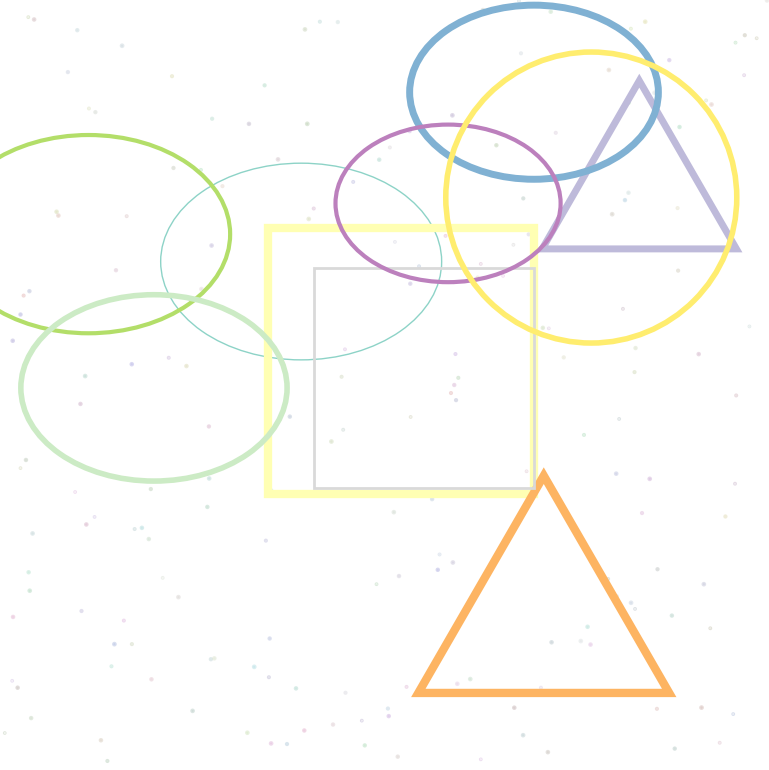[{"shape": "oval", "thickness": 0.5, "radius": 0.91, "center": [0.391, 0.66]}, {"shape": "square", "thickness": 3, "radius": 0.86, "center": [0.521, 0.531]}, {"shape": "triangle", "thickness": 2.5, "radius": 0.73, "center": [0.83, 0.75]}, {"shape": "oval", "thickness": 2.5, "radius": 0.81, "center": [0.694, 0.88]}, {"shape": "triangle", "thickness": 3, "radius": 0.94, "center": [0.706, 0.194]}, {"shape": "oval", "thickness": 1.5, "radius": 0.92, "center": [0.115, 0.696]}, {"shape": "square", "thickness": 1, "radius": 0.72, "center": [0.551, 0.509]}, {"shape": "oval", "thickness": 1.5, "radius": 0.73, "center": [0.582, 0.736]}, {"shape": "oval", "thickness": 2, "radius": 0.86, "center": [0.2, 0.496]}, {"shape": "circle", "thickness": 2, "radius": 0.94, "center": [0.768, 0.743]}]